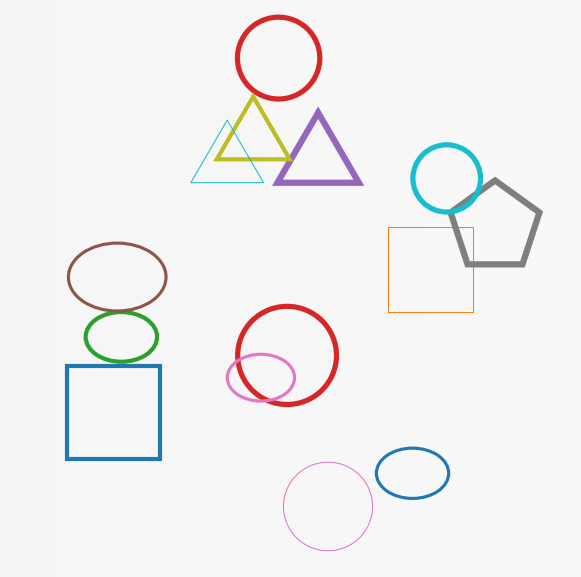[{"shape": "oval", "thickness": 1.5, "radius": 0.31, "center": [0.71, 0.18]}, {"shape": "square", "thickness": 2, "radius": 0.4, "center": [0.196, 0.285]}, {"shape": "square", "thickness": 0.5, "radius": 0.37, "center": [0.741, 0.533]}, {"shape": "oval", "thickness": 2, "radius": 0.31, "center": [0.209, 0.416]}, {"shape": "circle", "thickness": 2.5, "radius": 0.35, "center": [0.479, 0.899]}, {"shape": "circle", "thickness": 2.5, "radius": 0.42, "center": [0.494, 0.384]}, {"shape": "triangle", "thickness": 3, "radius": 0.4, "center": [0.547, 0.723]}, {"shape": "oval", "thickness": 1.5, "radius": 0.42, "center": [0.202, 0.519]}, {"shape": "oval", "thickness": 1.5, "radius": 0.29, "center": [0.449, 0.345]}, {"shape": "circle", "thickness": 0.5, "radius": 0.38, "center": [0.564, 0.122]}, {"shape": "pentagon", "thickness": 3, "radius": 0.4, "center": [0.852, 0.606]}, {"shape": "triangle", "thickness": 2, "radius": 0.36, "center": [0.436, 0.759]}, {"shape": "circle", "thickness": 2.5, "radius": 0.29, "center": [0.769, 0.69]}, {"shape": "triangle", "thickness": 0.5, "radius": 0.36, "center": [0.391, 0.719]}]